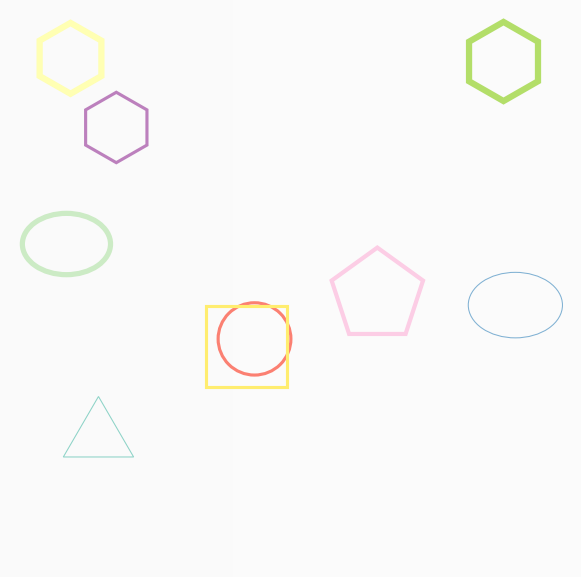[{"shape": "triangle", "thickness": 0.5, "radius": 0.35, "center": [0.169, 0.243]}, {"shape": "hexagon", "thickness": 3, "radius": 0.31, "center": [0.121, 0.898]}, {"shape": "circle", "thickness": 1.5, "radius": 0.31, "center": [0.438, 0.412]}, {"shape": "oval", "thickness": 0.5, "radius": 0.41, "center": [0.887, 0.471]}, {"shape": "hexagon", "thickness": 3, "radius": 0.34, "center": [0.866, 0.893]}, {"shape": "pentagon", "thickness": 2, "radius": 0.41, "center": [0.649, 0.488]}, {"shape": "hexagon", "thickness": 1.5, "radius": 0.3, "center": [0.2, 0.778]}, {"shape": "oval", "thickness": 2.5, "radius": 0.38, "center": [0.114, 0.577]}, {"shape": "square", "thickness": 1.5, "radius": 0.35, "center": [0.424, 0.399]}]